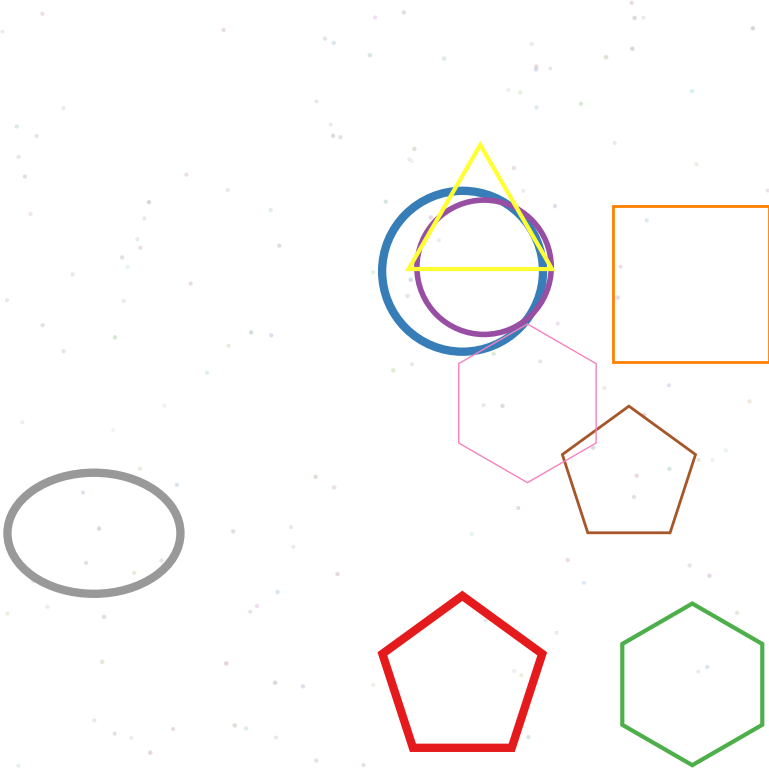[{"shape": "pentagon", "thickness": 3, "radius": 0.55, "center": [0.6, 0.117]}, {"shape": "circle", "thickness": 3, "radius": 0.52, "center": [0.601, 0.648]}, {"shape": "hexagon", "thickness": 1.5, "radius": 0.52, "center": [0.899, 0.111]}, {"shape": "circle", "thickness": 2, "radius": 0.44, "center": [0.629, 0.653]}, {"shape": "square", "thickness": 1, "radius": 0.51, "center": [0.898, 0.631]}, {"shape": "triangle", "thickness": 1.5, "radius": 0.54, "center": [0.624, 0.704]}, {"shape": "pentagon", "thickness": 1, "radius": 0.45, "center": [0.817, 0.382]}, {"shape": "hexagon", "thickness": 0.5, "radius": 0.52, "center": [0.685, 0.476]}, {"shape": "oval", "thickness": 3, "radius": 0.56, "center": [0.122, 0.307]}]